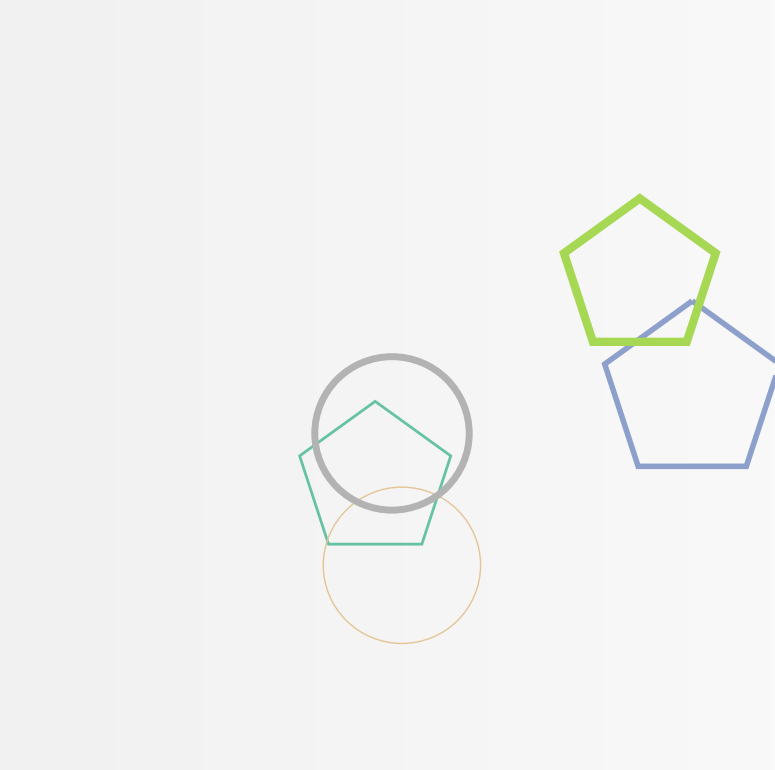[{"shape": "pentagon", "thickness": 1, "radius": 0.51, "center": [0.484, 0.376]}, {"shape": "pentagon", "thickness": 2, "radius": 0.59, "center": [0.893, 0.49]}, {"shape": "pentagon", "thickness": 3, "radius": 0.51, "center": [0.826, 0.639]}, {"shape": "circle", "thickness": 0.5, "radius": 0.51, "center": [0.519, 0.266]}, {"shape": "circle", "thickness": 2.5, "radius": 0.5, "center": [0.506, 0.437]}]